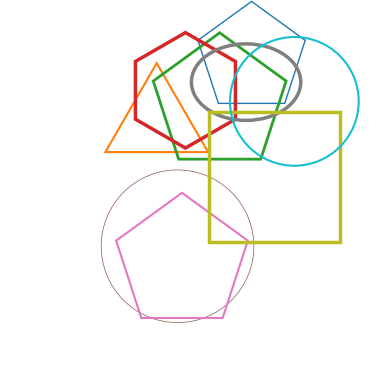[{"shape": "pentagon", "thickness": 1, "radius": 0.73, "center": [0.653, 0.85]}, {"shape": "triangle", "thickness": 1.5, "radius": 0.77, "center": [0.407, 0.682]}, {"shape": "pentagon", "thickness": 2, "radius": 0.91, "center": [0.571, 0.733]}, {"shape": "hexagon", "thickness": 2.5, "radius": 0.75, "center": [0.482, 0.765]}, {"shape": "circle", "thickness": 0.5, "radius": 0.99, "center": [0.461, 0.36]}, {"shape": "pentagon", "thickness": 1.5, "radius": 0.9, "center": [0.473, 0.319]}, {"shape": "oval", "thickness": 2.5, "radius": 0.71, "center": [0.639, 0.787]}, {"shape": "square", "thickness": 2.5, "radius": 0.85, "center": [0.713, 0.54]}, {"shape": "circle", "thickness": 1.5, "radius": 0.84, "center": [0.765, 0.737]}]